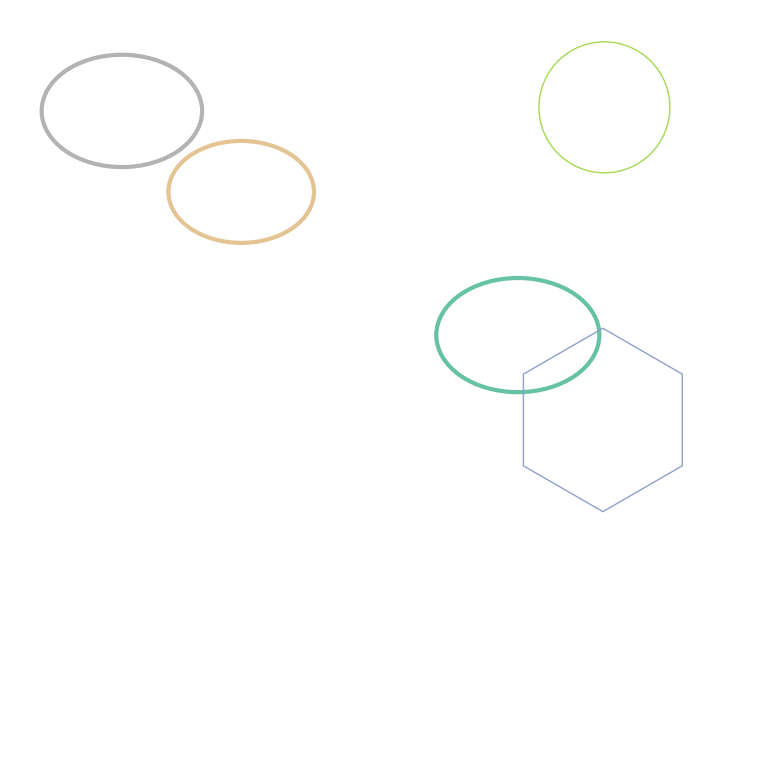[{"shape": "oval", "thickness": 1.5, "radius": 0.53, "center": [0.672, 0.565]}, {"shape": "hexagon", "thickness": 0.5, "radius": 0.6, "center": [0.783, 0.455]}, {"shape": "circle", "thickness": 0.5, "radius": 0.43, "center": [0.785, 0.861]}, {"shape": "oval", "thickness": 1.5, "radius": 0.47, "center": [0.313, 0.751]}, {"shape": "oval", "thickness": 1.5, "radius": 0.52, "center": [0.158, 0.856]}]